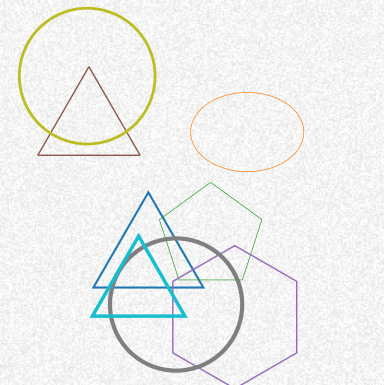[{"shape": "triangle", "thickness": 1.5, "radius": 0.82, "center": [0.385, 0.336]}, {"shape": "oval", "thickness": 0.5, "radius": 0.73, "center": [0.642, 0.657]}, {"shape": "pentagon", "thickness": 0.5, "radius": 0.7, "center": [0.547, 0.386]}, {"shape": "hexagon", "thickness": 1, "radius": 0.93, "center": [0.61, 0.176]}, {"shape": "triangle", "thickness": 1, "radius": 0.77, "center": [0.231, 0.673]}, {"shape": "circle", "thickness": 3, "radius": 0.86, "center": [0.457, 0.209]}, {"shape": "circle", "thickness": 2, "radius": 0.88, "center": [0.227, 0.802]}, {"shape": "triangle", "thickness": 2.5, "radius": 0.69, "center": [0.36, 0.248]}]